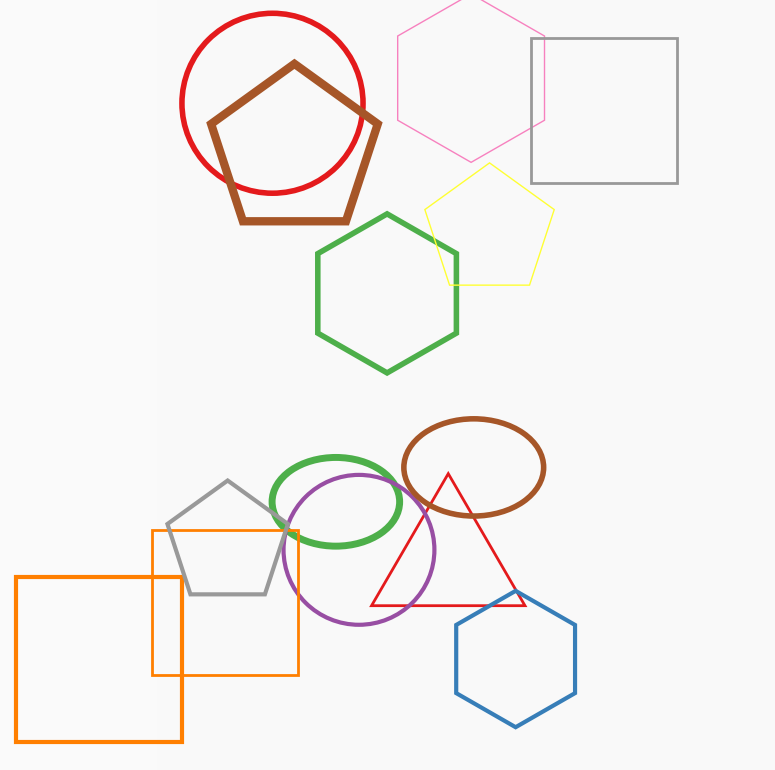[{"shape": "circle", "thickness": 2, "radius": 0.58, "center": [0.352, 0.866]}, {"shape": "triangle", "thickness": 1, "radius": 0.57, "center": [0.578, 0.271]}, {"shape": "hexagon", "thickness": 1.5, "radius": 0.44, "center": [0.665, 0.144]}, {"shape": "hexagon", "thickness": 2, "radius": 0.52, "center": [0.499, 0.619]}, {"shape": "oval", "thickness": 2.5, "radius": 0.41, "center": [0.433, 0.348]}, {"shape": "circle", "thickness": 1.5, "radius": 0.49, "center": [0.463, 0.286]}, {"shape": "square", "thickness": 1, "radius": 0.47, "center": [0.29, 0.217]}, {"shape": "square", "thickness": 1.5, "radius": 0.53, "center": [0.127, 0.144]}, {"shape": "pentagon", "thickness": 0.5, "radius": 0.44, "center": [0.632, 0.701]}, {"shape": "oval", "thickness": 2, "radius": 0.45, "center": [0.611, 0.393]}, {"shape": "pentagon", "thickness": 3, "radius": 0.57, "center": [0.38, 0.804]}, {"shape": "hexagon", "thickness": 0.5, "radius": 0.55, "center": [0.608, 0.899]}, {"shape": "pentagon", "thickness": 1.5, "radius": 0.41, "center": [0.294, 0.294]}, {"shape": "square", "thickness": 1, "radius": 0.47, "center": [0.78, 0.857]}]